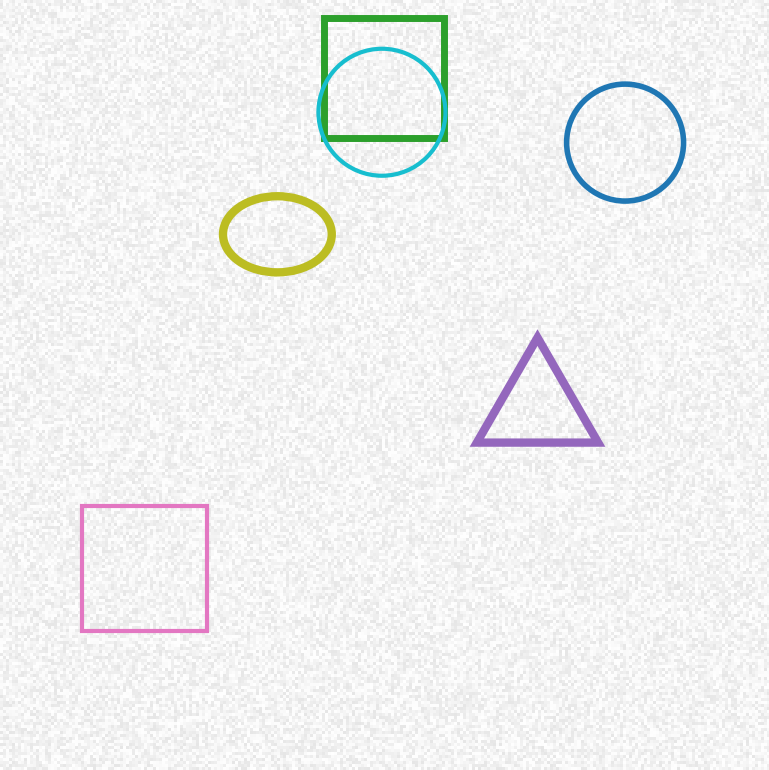[{"shape": "circle", "thickness": 2, "radius": 0.38, "center": [0.812, 0.815]}, {"shape": "square", "thickness": 2.5, "radius": 0.39, "center": [0.499, 0.899]}, {"shape": "triangle", "thickness": 3, "radius": 0.45, "center": [0.698, 0.471]}, {"shape": "square", "thickness": 1.5, "radius": 0.41, "center": [0.188, 0.262]}, {"shape": "oval", "thickness": 3, "radius": 0.35, "center": [0.36, 0.696]}, {"shape": "circle", "thickness": 1.5, "radius": 0.41, "center": [0.496, 0.854]}]